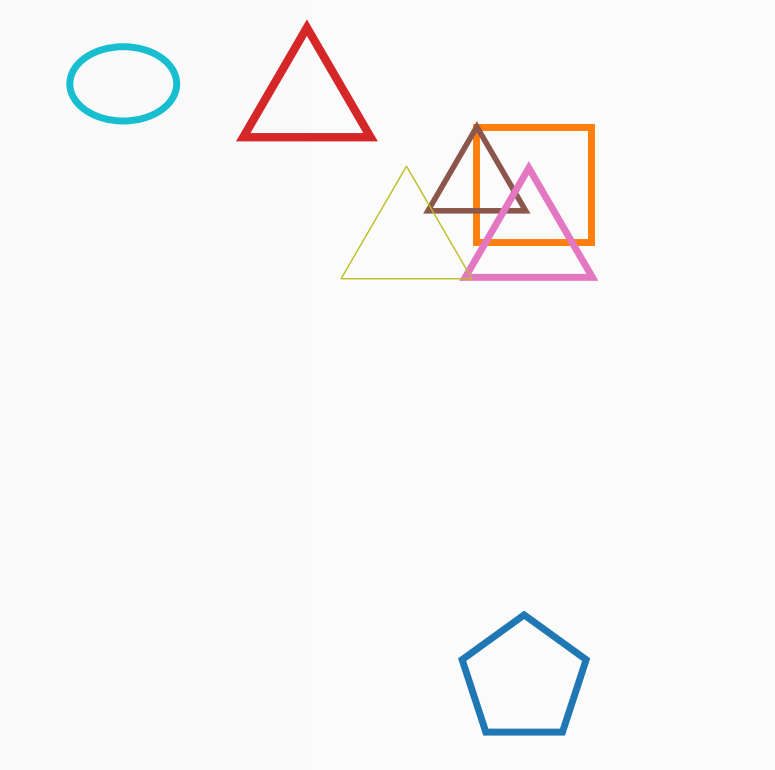[{"shape": "pentagon", "thickness": 2.5, "radius": 0.42, "center": [0.676, 0.117]}, {"shape": "square", "thickness": 2.5, "radius": 0.37, "center": [0.688, 0.761]}, {"shape": "triangle", "thickness": 3, "radius": 0.47, "center": [0.396, 0.869]}, {"shape": "triangle", "thickness": 2, "radius": 0.36, "center": [0.615, 0.763]}, {"shape": "triangle", "thickness": 2.5, "radius": 0.47, "center": [0.682, 0.687]}, {"shape": "triangle", "thickness": 0.5, "radius": 0.49, "center": [0.525, 0.687]}, {"shape": "oval", "thickness": 2.5, "radius": 0.34, "center": [0.159, 0.891]}]